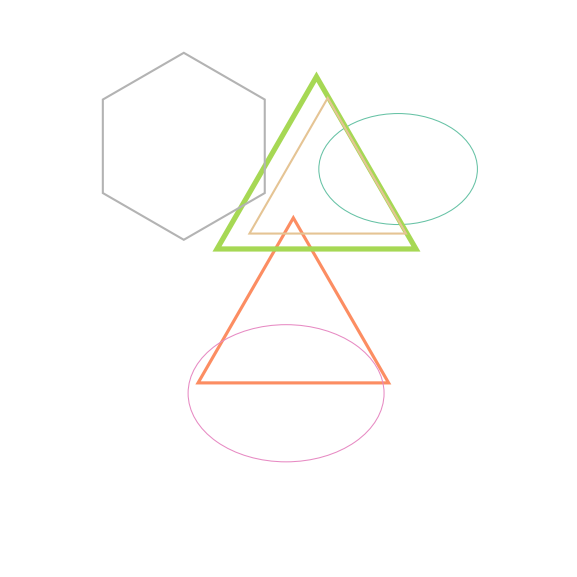[{"shape": "oval", "thickness": 0.5, "radius": 0.69, "center": [0.689, 0.706]}, {"shape": "triangle", "thickness": 1.5, "radius": 0.95, "center": [0.508, 0.431]}, {"shape": "oval", "thickness": 0.5, "radius": 0.85, "center": [0.495, 0.318]}, {"shape": "triangle", "thickness": 2.5, "radius": 0.99, "center": [0.548, 0.667]}, {"shape": "triangle", "thickness": 1, "radius": 0.78, "center": [0.567, 0.673]}, {"shape": "hexagon", "thickness": 1, "radius": 0.81, "center": [0.318, 0.746]}]